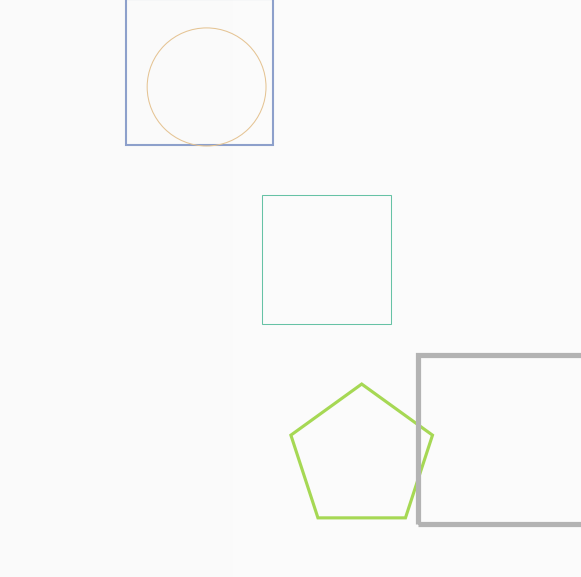[{"shape": "square", "thickness": 0.5, "radius": 0.56, "center": [0.561, 0.549]}, {"shape": "square", "thickness": 1, "radius": 0.63, "center": [0.344, 0.874]}, {"shape": "pentagon", "thickness": 1.5, "radius": 0.64, "center": [0.622, 0.206]}, {"shape": "circle", "thickness": 0.5, "radius": 0.51, "center": [0.355, 0.849]}, {"shape": "square", "thickness": 2.5, "radius": 0.73, "center": [0.865, 0.239]}]